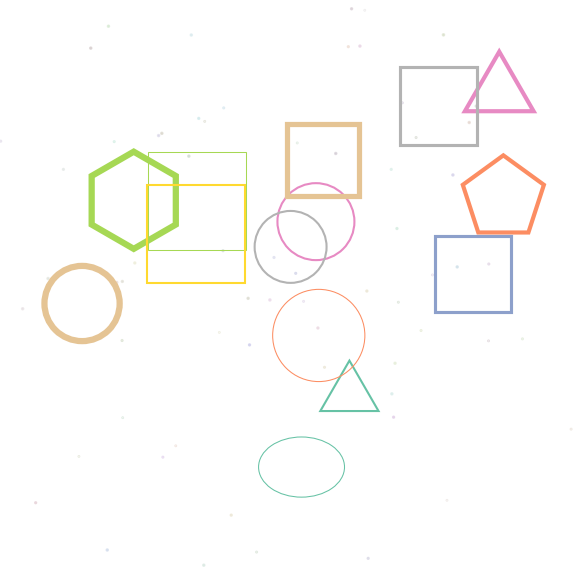[{"shape": "oval", "thickness": 0.5, "radius": 0.37, "center": [0.522, 0.19]}, {"shape": "triangle", "thickness": 1, "radius": 0.29, "center": [0.605, 0.316]}, {"shape": "circle", "thickness": 0.5, "radius": 0.4, "center": [0.552, 0.418]}, {"shape": "pentagon", "thickness": 2, "radius": 0.37, "center": [0.872, 0.656]}, {"shape": "square", "thickness": 1.5, "radius": 0.33, "center": [0.82, 0.524]}, {"shape": "triangle", "thickness": 2, "radius": 0.34, "center": [0.864, 0.841]}, {"shape": "circle", "thickness": 1, "radius": 0.33, "center": [0.547, 0.615]}, {"shape": "square", "thickness": 0.5, "radius": 0.42, "center": [0.341, 0.651]}, {"shape": "hexagon", "thickness": 3, "radius": 0.42, "center": [0.232, 0.652]}, {"shape": "square", "thickness": 1, "radius": 0.42, "center": [0.339, 0.594]}, {"shape": "circle", "thickness": 3, "radius": 0.33, "center": [0.142, 0.474]}, {"shape": "square", "thickness": 2.5, "radius": 0.31, "center": [0.559, 0.723]}, {"shape": "square", "thickness": 1.5, "radius": 0.34, "center": [0.759, 0.816]}, {"shape": "circle", "thickness": 1, "radius": 0.31, "center": [0.503, 0.572]}]